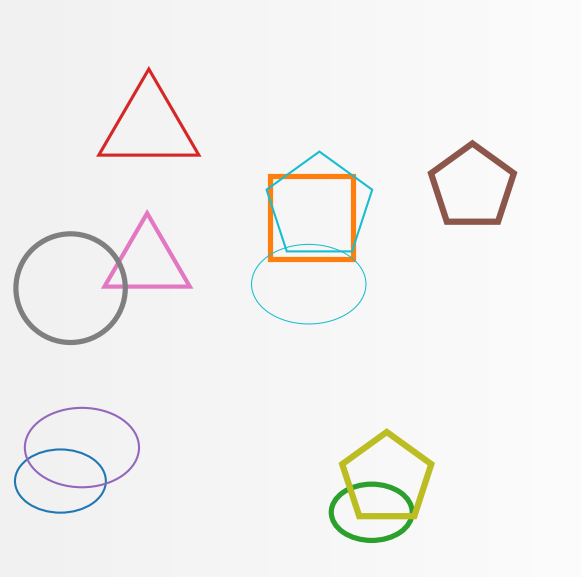[{"shape": "oval", "thickness": 1, "radius": 0.39, "center": [0.104, 0.166]}, {"shape": "square", "thickness": 2.5, "radius": 0.36, "center": [0.536, 0.622]}, {"shape": "oval", "thickness": 2.5, "radius": 0.35, "center": [0.64, 0.112]}, {"shape": "triangle", "thickness": 1.5, "radius": 0.5, "center": [0.256, 0.78]}, {"shape": "oval", "thickness": 1, "radius": 0.49, "center": [0.141, 0.224]}, {"shape": "pentagon", "thickness": 3, "radius": 0.37, "center": [0.813, 0.676]}, {"shape": "triangle", "thickness": 2, "radius": 0.42, "center": [0.253, 0.545]}, {"shape": "circle", "thickness": 2.5, "radius": 0.47, "center": [0.121, 0.5]}, {"shape": "pentagon", "thickness": 3, "radius": 0.4, "center": [0.665, 0.171]}, {"shape": "oval", "thickness": 0.5, "radius": 0.49, "center": [0.531, 0.507]}, {"shape": "pentagon", "thickness": 1, "radius": 0.48, "center": [0.549, 0.641]}]